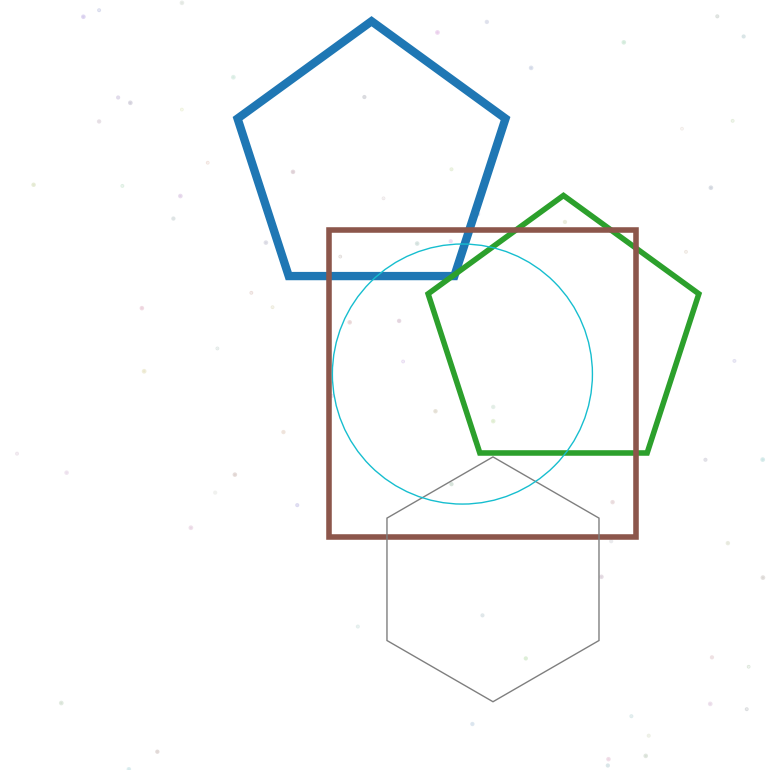[{"shape": "pentagon", "thickness": 3, "radius": 0.91, "center": [0.483, 0.789]}, {"shape": "pentagon", "thickness": 2, "radius": 0.92, "center": [0.732, 0.561]}, {"shape": "square", "thickness": 2, "radius": 1.0, "center": [0.626, 0.502]}, {"shape": "hexagon", "thickness": 0.5, "radius": 0.79, "center": [0.64, 0.248]}, {"shape": "circle", "thickness": 0.5, "radius": 0.84, "center": [0.601, 0.514]}]